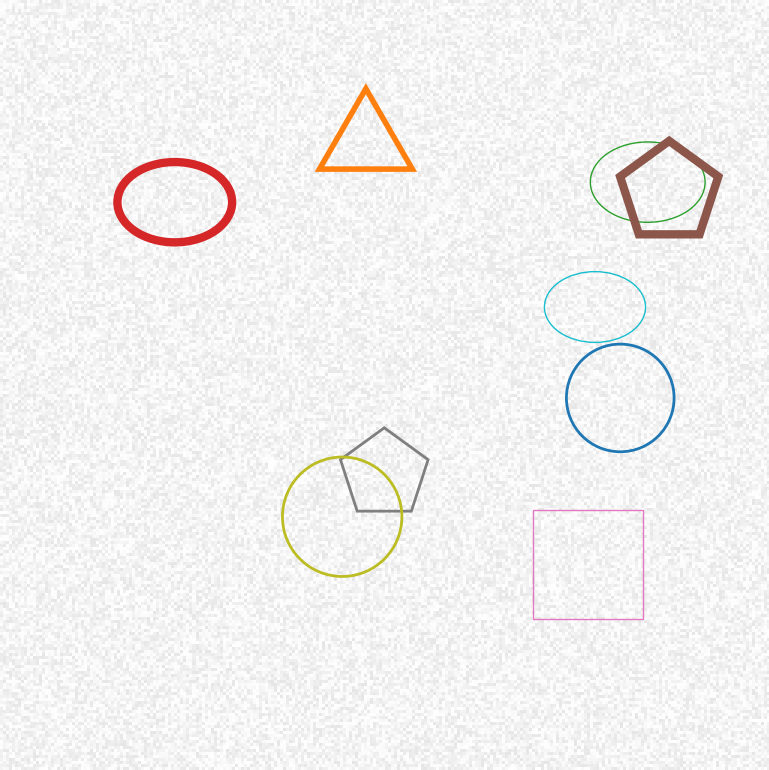[{"shape": "circle", "thickness": 1, "radius": 0.35, "center": [0.806, 0.483]}, {"shape": "triangle", "thickness": 2, "radius": 0.35, "center": [0.475, 0.815]}, {"shape": "oval", "thickness": 0.5, "radius": 0.37, "center": [0.841, 0.763]}, {"shape": "oval", "thickness": 3, "radius": 0.37, "center": [0.227, 0.737]}, {"shape": "pentagon", "thickness": 3, "radius": 0.34, "center": [0.869, 0.75]}, {"shape": "square", "thickness": 0.5, "radius": 0.36, "center": [0.763, 0.267]}, {"shape": "pentagon", "thickness": 1, "radius": 0.3, "center": [0.499, 0.385]}, {"shape": "circle", "thickness": 1, "radius": 0.39, "center": [0.444, 0.329]}, {"shape": "oval", "thickness": 0.5, "radius": 0.33, "center": [0.773, 0.601]}]